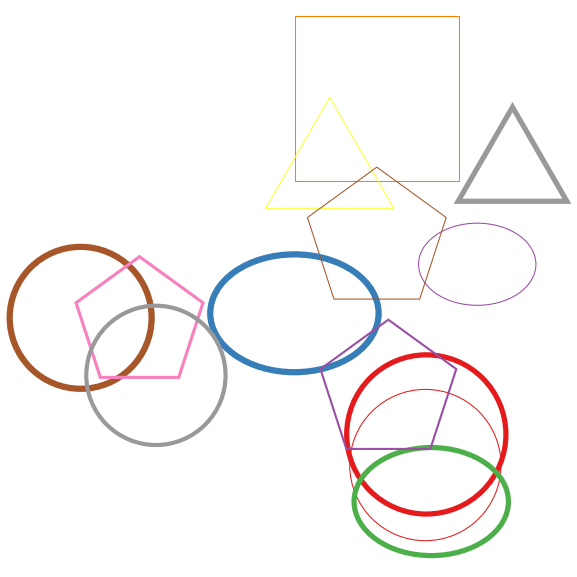[{"shape": "circle", "thickness": 0.5, "radius": 0.65, "center": [0.737, 0.194]}, {"shape": "circle", "thickness": 2.5, "radius": 0.69, "center": [0.738, 0.247]}, {"shape": "oval", "thickness": 3, "radius": 0.73, "center": [0.51, 0.457]}, {"shape": "oval", "thickness": 2.5, "radius": 0.67, "center": [0.747, 0.131]}, {"shape": "pentagon", "thickness": 1, "radius": 0.62, "center": [0.672, 0.322]}, {"shape": "oval", "thickness": 0.5, "radius": 0.51, "center": [0.826, 0.542]}, {"shape": "square", "thickness": 0.5, "radius": 0.71, "center": [0.653, 0.828]}, {"shape": "triangle", "thickness": 0.5, "radius": 0.64, "center": [0.571, 0.703]}, {"shape": "circle", "thickness": 3, "radius": 0.61, "center": [0.14, 0.449]}, {"shape": "pentagon", "thickness": 0.5, "radius": 0.63, "center": [0.653, 0.583]}, {"shape": "pentagon", "thickness": 1.5, "radius": 0.58, "center": [0.242, 0.439]}, {"shape": "triangle", "thickness": 2.5, "radius": 0.54, "center": [0.887, 0.705]}, {"shape": "circle", "thickness": 2, "radius": 0.6, "center": [0.27, 0.349]}]